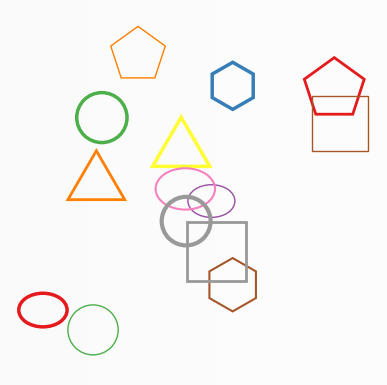[{"shape": "oval", "thickness": 2.5, "radius": 0.31, "center": [0.111, 0.195]}, {"shape": "pentagon", "thickness": 2, "radius": 0.41, "center": [0.863, 0.769]}, {"shape": "hexagon", "thickness": 2.5, "radius": 0.31, "center": [0.601, 0.777]}, {"shape": "circle", "thickness": 1, "radius": 0.32, "center": [0.24, 0.143]}, {"shape": "circle", "thickness": 2.5, "radius": 0.32, "center": [0.263, 0.695]}, {"shape": "oval", "thickness": 1, "radius": 0.3, "center": [0.546, 0.478]}, {"shape": "pentagon", "thickness": 1, "radius": 0.37, "center": [0.356, 0.858]}, {"shape": "triangle", "thickness": 2, "radius": 0.42, "center": [0.249, 0.524]}, {"shape": "triangle", "thickness": 2.5, "radius": 0.43, "center": [0.468, 0.61]}, {"shape": "square", "thickness": 1, "radius": 0.36, "center": [0.878, 0.678]}, {"shape": "hexagon", "thickness": 1.5, "radius": 0.35, "center": [0.6, 0.26]}, {"shape": "oval", "thickness": 1.5, "radius": 0.38, "center": [0.478, 0.509]}, {"shape": "circle", "thickness": 3, "radius": 0.32, "center": [0.48, 0.426]}, {"shape": "square", "thickness": 2, "radius": 0.38, "center": [0.558, 0.346]}]